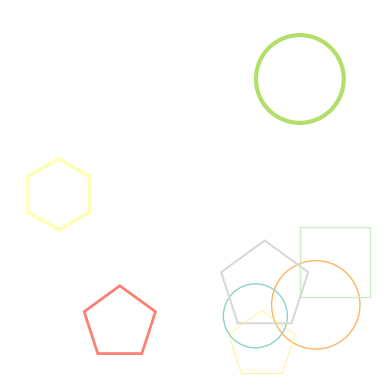[{"shape": "circle", "thickness": 1, "radius": 0.42, "center": [0.663, 0.18]}, {"shape": "hexagon", "thickness": 2.5, "radius": 0.46, "center": [0.153, 0.495]}, {"shape": "pentagon", "thickness": 2, "radius": 0.49, "center": [0.311, 0.16]}, {"shape": "circle", "thickness": 1, "radius": 0.57, "center": [0.82, 0.208]}, {"shape": "circle", "thickness": 3, "radius": 0.57, "center": [0.779, 0.795]}, {"shape": "pentagon", "thickness": 1.5, "radius": 0.59, "center": [0.687, 0.256]}, {"shape": "square", "thickness": 1, "radius": 0.46, "center": [0.869, 0.32]}, {"shape": "pentagon", "thickness": 0.5, "radius": 0.45, "center": [0.68, 0.103]}]